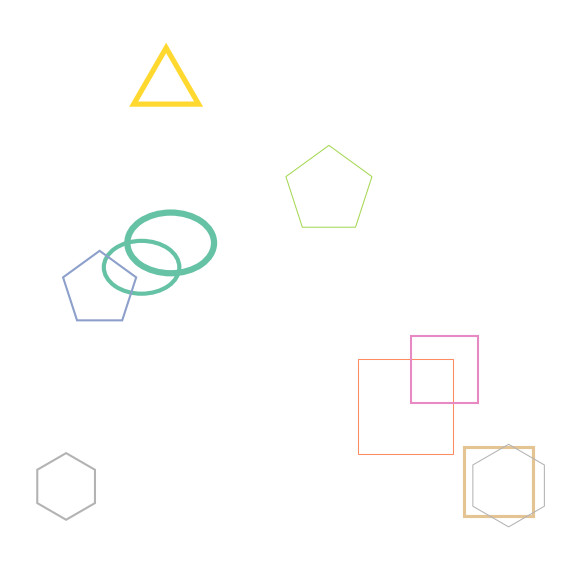[{"shape": "oval", "thickness": 3, "radius": 0.38, "center": [0.296, 0.579]}, {"shape": "oval", "thickness": 2, "radius": 0.33, "center": [0.245, 0.536]}, {"shape": "square", "thickness": 0.5, "radius": 0.41, "center": [0.702, 0.295]}, {"shape": "pentagon", "thickness": 1, "radius": 0.33, "center": [0.173, 0.498]}, {"shape": "square", "thickness": 1, "radius": 0.29, "center": [0.77, 0.359]}, {"shape": "pentagon", "thickness": 0.5, "radius": 0.39, "center": [0.57, 0.669]}, {"shape": "triangle", "thickness": 2.5, "radius": 0.32, "center": [0.288, 0.851]}, {"shape": "square", "thickness": 1.5, "radius": 0.3, "center": [0.864, 0.165]}, {"shape": "hexagon", "thickness": 1, "radius": 0.29, "center": [0.114, 0.157]}, {"shape": "hexagon", "thickness": 0.5, "radius": 0.36, "center": [0.881, 0.158]}]